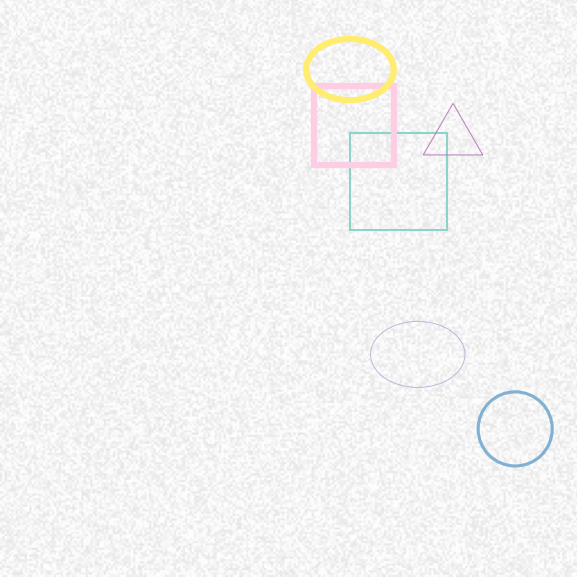[{"shape": "square", "thickness": 1, "radius": 0.42, "center": [0.69, 0.685]}, {"shape": "oval", "thickness": 0.5, "radius": 0.41, "center": [0.723, 0.385]}, {"shape": "circle", "thickness": 1.5, "radius": 0.32, "center": [0.892, 0.256]}, {"shape": "square", "thickness": 3, "radius": 0.35, "center": [0.613, 0.782]}, {"shape": "triangle", "thickness": 0.5, "radius": 0.3, "center": [0.784, 0.761]}, {"shape": "oval", "thickness": 3, "radius": 0.38, "center": [0.606, 0.879]}]